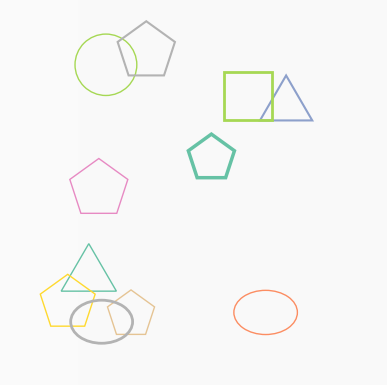[{"shape": "pentagon", "thickness": 2.5, "radius": 0.31, "center": [0.546, 0.589]}, {"shape": "triangle", "thickness": 1, "radius": 0.41, "center": [0.229, 0.285]}, {"shape": "oval", "thickness": 1, "radius": 0.41, "center": [0.686, 0.188]}, {"shape": "triangle", "thickness": 1.5, "radius": 0.39, "center": [0.738, 0.726]}, {"shape": "pentagon", "thickness": 1, "radius": 0.39, "center": [0.255, 0.51]}, {"shape": "circle", "thickness": 1, "radius": 0.4, "center": [0.273, 0.832]}, {"shape": "square", "thickness": 2, "radius": 0.31, "center": [0.639, 0.751]}, {"shape": "pentagon", "thickness": 1, "radius": 0.37, "center": [0.175, 0.213]}, {"shape": "pentagon", "thickness": 1, "radius": 0.32, "center": [0.338, 0.183]}, {"shape": "pentagon", "thickness": 1.5, "radius": 0.39, "center": [0.378, 0.867]}, {"shape": "oval", "thickness": 2, "radius": 0.4, "center": [0.262, 0.164]}]